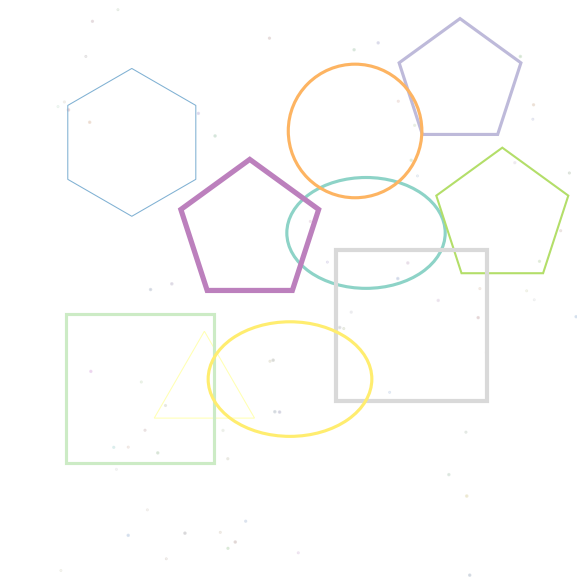[{"shape": "oval", "thickness": 1.5, "radius": 0.69, "center": [0.634, 0.596]}, {"shape": "triangle", "thickness": 0.5, "radius": 0.5, "center": [0.354, 0.325]}, {"shape": "pentagon", "thickness": 1.5, "radius": 0.55, "center": [0.797, 0.856]}, {"shape": "hexagon", "thickness": 0.5, "radius": 0.64, "center": [0.228, 0.753]}, {"shape": "circle", "thickness": 1.5, "radius": 0.58, "center": [0.615, 0.772]}, {"shape": "pentagon", "thickness": 1, "radius": 0.6, "center": [0.87, 0.623]}, {"shape": "square", "thickness": 2, "radius": 0.65, "center": [0.712, 0.435]}, {"shape": "pentagon", "thickness": 2.5, "radius": 0.63, "center": [0.432, 0.598]}, {"shape": "square", "thickness": 1.5, "radius": 0.64, "center": [0.242, 0.326]}, {"shape": "oval", "thickness": 1.5, "radius": 0.71, "center": [0.502, 0.343]}]